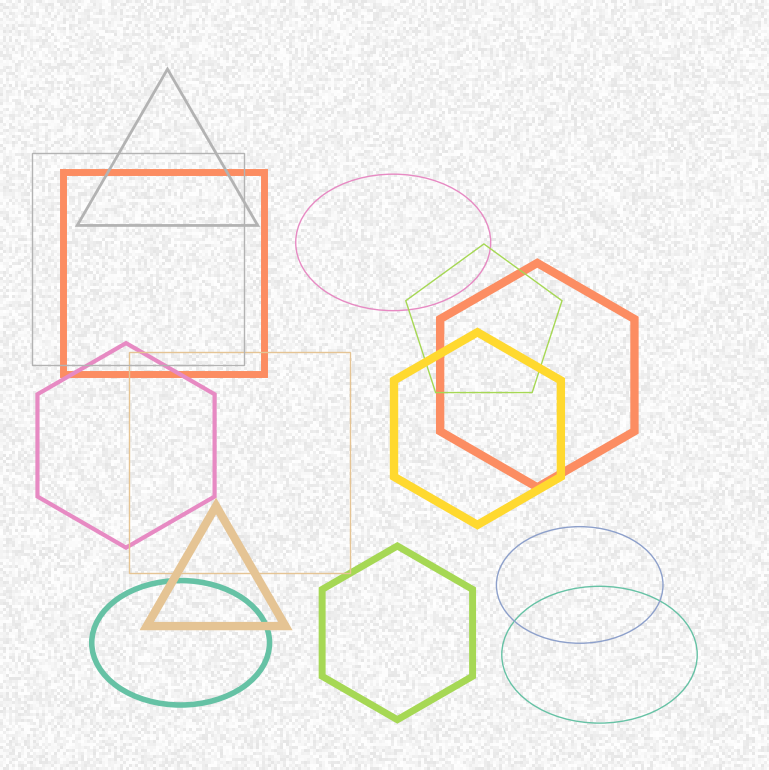[{"shape": "oval", "thickness": 0.5, "radius": 0.63, "center": [0.779, 0.15]}, {"shape": "oval", "thickness": 2, "radius": 0.58, "center": [0.235, 0.165]}, {"shape": "square", "thickness": 2.5, "radius": 0.65, "center": [0.212, 0.646]}, {"shape": "hexagon", "thickness": 3, "radius": 0.73, "center": [0.698, 0.513]}, {"shape": "oval", "thickness": 0.5, "radius": 0.54, "center": [0.753, 0.24]}, {"shape": "oval", "thickness": 0.5, "radius": 0.63, "center": [0.511, 0.685]}, {"shape": "hexagon", "thickness": 1.5, "radius": 0.66, "center": [0.164, 0.422]}, {"shape": "pentagon", "thickness": 0.5, "radius": 0.53, "center": [0.628, 0.576]}, {"shape": "hexagon", "thickness": 2.5, "radius": 0.56, "center": [0.516, 0.178]}, {"shape": "hexagon", "thickness": 3, "radius": 0.63, "center": [0.62, 0.443]}, {"shape": "triangle", "thickness": 3, "radius": 0.52, "center": [0.281, 0.239]}, {"shape": "square", "thickness": 0.5, "radius": 0.72, "center": [0.31, 0.399]}, {"shape": "triangle", "thickness": 1, "radius": 0.68, "center": [0.218, 0.775]}, {"shape": "square", "thickness": 0.5, "radius": 0.69, "center": [0.179, 0.664]}]